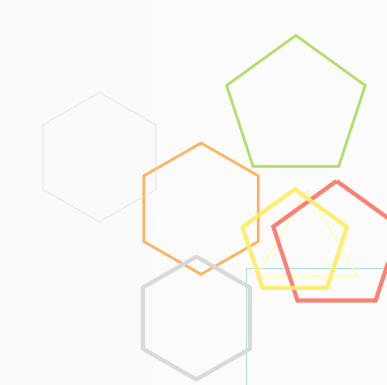[{"shape": "square", "thickness": 0.5, "radius": 0.92, "center": [0.819, 0.118]}, {"shape": "triangle", "thickness": 1, "radius": 0.75, "center": [0.793, 0.357]}, {"shape": "pentagon", "thickness": 3, "radius": 0.86, "center": [0.869, 0.358]}, {"shape": "hexagon", "thickness": 2, "radius": 0.85, "center": [0.519, 0.458]}, {"shape": "pentagon", "thickness": 2, "radius": 0.94, "center": [0.764, 0.72]}, {"shape": "hexagon", "thickness": 3, "radius": 0.8, "center": [0.507, 0.174]}, {"shape": "hexagon", "thickness": 0.5, "radius": 0.84, "center": [0.257, 0.592]}, {"shape": "pentagon", "thickness": 3, "radius": 0.71, "center": [0.761, 0.367]}]